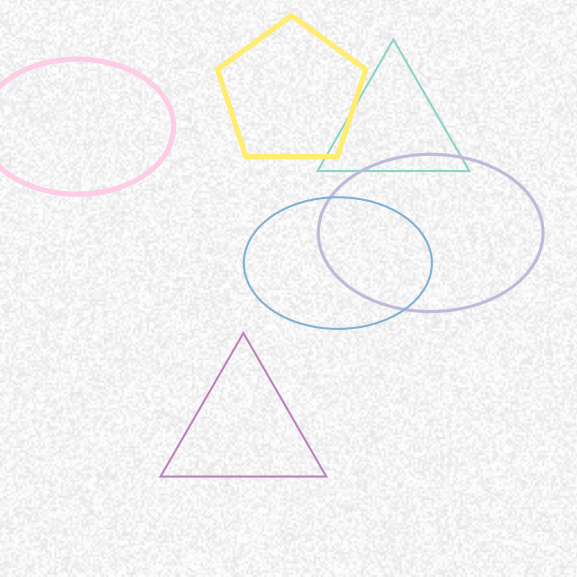[{"shape": "triangle", "thickness": 1, "radius": 0.76, "center": [0.681, 0.779]}, {"shape": "oval", "thickness": 1.5, "radius": 0.97, "center": [0.746, 0.596]}, {"shape": "oval", "thickness": 1, "radius": 0.81, "center": [0.585, 0.544]}, {"shape": "oval", "thickness": 2.5, "radius": 0.84, "center": [0.134, 0.78]}, {"shape": "triangle", "thickness": 1, "radius": 0.83, "center": [0.421, 0.257]}, {"shape": "pentagon", "thickness": 2.5, "radius": 0.67, "center": [0.505, 0.837]}]